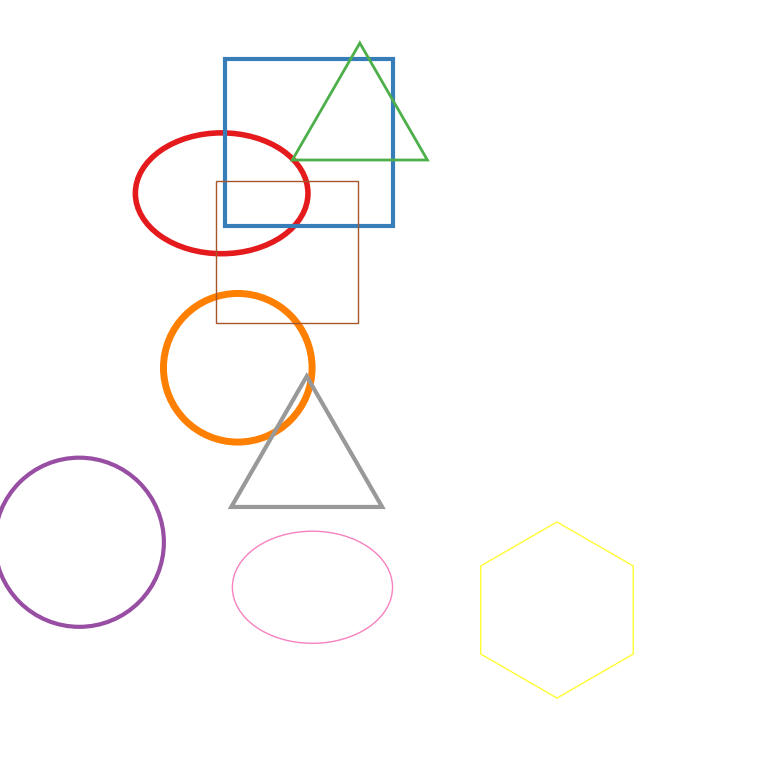[{"shape": "oval", "thickness": 2, "radius": 0.56, "center": [0.288, 0.749]}, {"shape": "square", "thickness": 1.5, "radius": 0.54, "center": [0.401, 0.815]}, {"shape": "triangle", "thickness": 1, "radius": 0.51, "center": [0.467, 0.843]}, {"shape": "circle", "thickness": 1.5, "radius": 0.55, "center": [0.103, 0.296]}, {"shape": "circle", "thickness": 2.5, "radius": 0.48, "center": [0.309, 0.522]}, {"shape": "hexagon", "thickness": 0.5, "radius": 0.57, "center": [0.723, 0.208]}, {"shape": "square", "thickness": 0.5, "radius": 0.46, "center": [0.372, 0.673]}, {"shape": "oval", "thickness": 0.5, "radius": 0.52, "center": [0.406, 0.237]}, {"shape": "triangle", "thickness": 1.5, "radius": 0.57, "center": [0.398, 0.398]}]